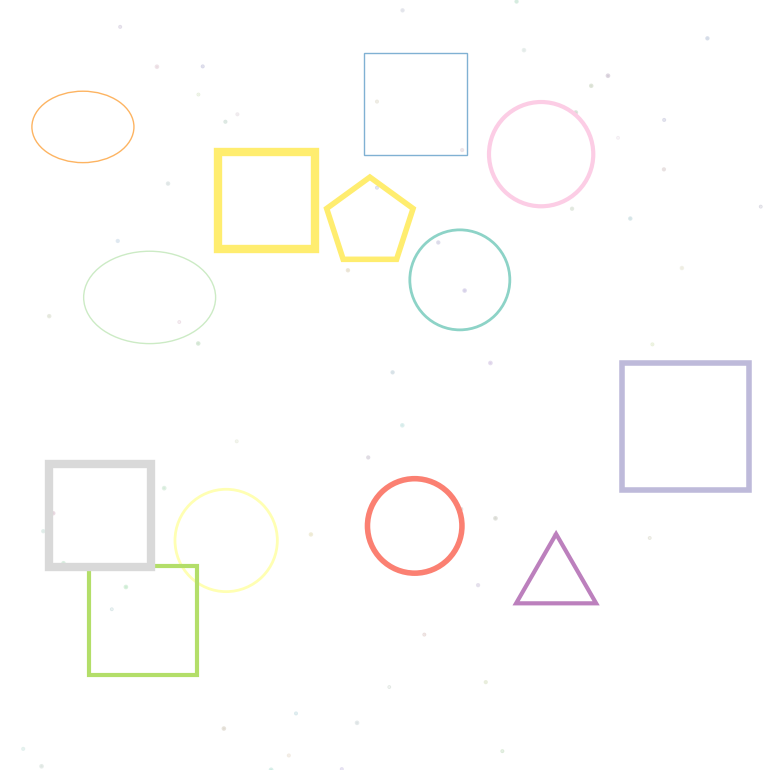[{"shape": "circle", "thickness": 1, "radius": 0.32, "center": [0.597, 0.637]}, {"shape": "circle", "thickness": 1, "radius": 0.33, "center": [0.294, 0.298]}, {"shape": "square", "thickness": 2, "radius": 0.41, "center": [0.89, 0.446]}, {"shape": "circle", "thickness": 2, "radius": 0.31, "center": [0.539, 0.317]}, {"shape": "square", "thickness": 0.5, "radius": 0.33, "center": [0.539, 0.865]}, {"shape": "oval", "thickness": 0.5, "radius": 0.33, "center": [0.108, 0.835]}, {"shape": "square", "thickness": 1.5, "radius": 0.35, "center": [0.186, 0.194]}, {"shape": "circle", "thickness": 1.5, "radius": 0.34, "center": [0.703, 0.8]}, {"shape": "square", "thickness": 3, "radius": 0.33, "center": [0.13, 0.33]}, {"shape": "triangle", "thickness": 1.5, "radius": 0.3, "center": [0.722, 0.246]}, {"shape": "oval", "thickness": 0.5, "radius": 0.43, "center": [0.194, 0.614]}, {"shape": "pentagon", "thickness": 2, "radius": 0.3, "center": [0.48, 0.711]}, {"shape": "square", "thickness": 3, "radius": 0.32, "center": [0.347, 0.739]}]